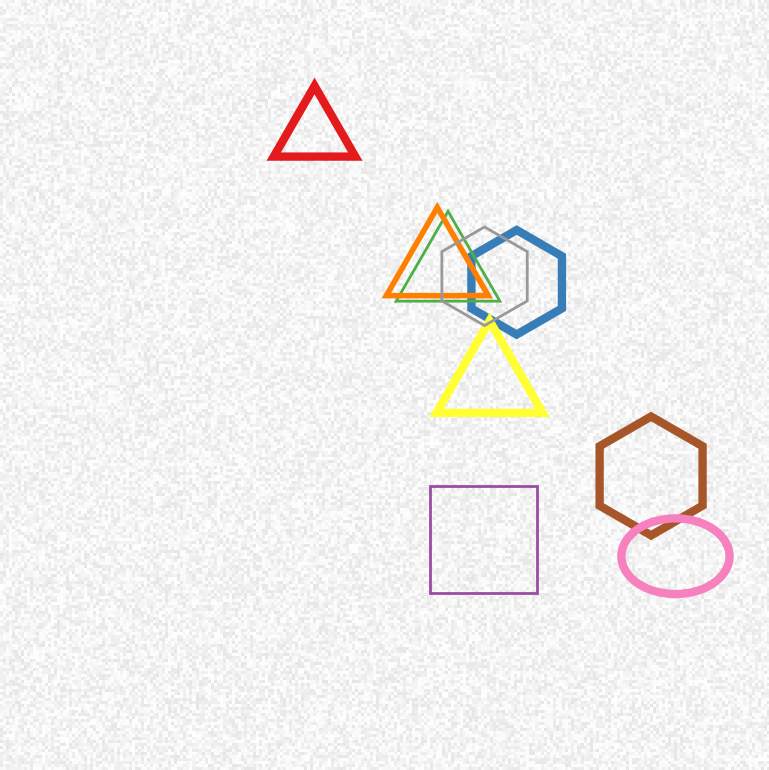[{"shape": "triangle", "thickness": 3, "radius": 0.31, "center": [0.408, 0.827]}, {"shape": "hexagon", "thickness": 3, "radius": 0.34, "center": [0.671, 0.633]}, {"shape": "triangle", "thickness": 1, "radius": 0.39, "center": [0.582, 0.648]}, {"shape": "square", "thickness": 1, "radius": 0.35, "center": [0.628, 0.299]}, {"shape": "triangle", "thickness": 2, "radius": 0.38, "center": [0.568, 0.654]}, {"shape": "triangle", "thickness": 3, "radius": 0.4, "center": [0.636, 0.504]}, {"shape": "hexagon", "thickness": 3, "radius": 0.39, "center": [0.846, 0.382]}, {"shape": "oval", "thickness": 3, "radius": 0.35, "center": [0.877, 0.278]}, {"shape": "hexagon", "thickness": 1, "radius": 0.32, "center": [0.629, 0.641]}]